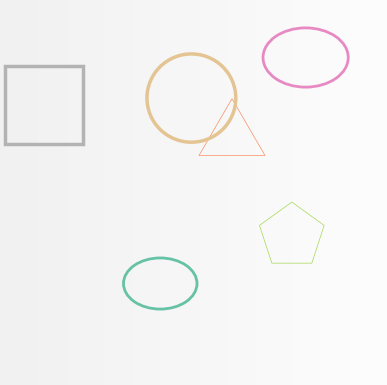[{"shape": "oval", "thickness": 2, "radius": 0.47, "center": [0.414, 0.264]}, {"shape": "triangle", "thickness": 0.5, "radius": 0.49, "center": [0.599, 0.645]}, {"shape": "oval", "thickness": 2, "radius": 0.55, "center": [0.789, 0.851]}, {"shape": "pentagon", "thickness": 0.5, "radius": 0.44, "center": [0.753, 0.387]}, {"shape": "circle", "thickness": 2.5, "radius": 0.57, "center": [0.494, 0.745]}, {"shape": "square", "thickness": 2.5, "radius": 0.5, "center": [0.113, 0.728]}]